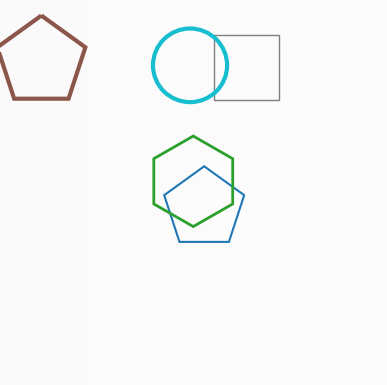[{"shape": "pentagon", "thickness": 1.5, "radius": 0.54, "center": [0.527, 0.46]}, {"shape": "hexagon", "thickness": 2, "radius": 0.59, "center": [0.499, 0.529]}, {"shape": "pentagon", "thickness": 3, "radius": 0.6, "center": [0.107, 0.84]}, {"shape": "square", "thickness": 1, "radius": 0.42, "center": [0.636, 0.824]}, {"shape": "circle", "thickness": 3, "radius": 0.48, "center": [0.49, 0.83]}]